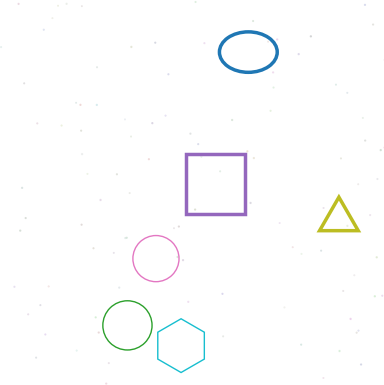[{"shape": "oval", "thickness": 2.5, "radius": 0.38, "center": [0.645, 0.865]}, {"shape": "circle", "thickness": 1, "radius": 0.32, "center": [0.331, 0.155]}, {"shape": "square", "thickness": 2.5, "radius": 0.39, "center": [0.56, 0.522]}, {"shape": "circle", "thickness": 1, "radius": 0.3, "center": [0.405, 0.328]}, {"shape": "triangle", "thickness": 2.5, "radius": 0.29, "center": [0.88, 0.43]}, {"shape": "hexagon", "thickness": 1, "radius": 0.35, "center": [0.47, 0.102]}]